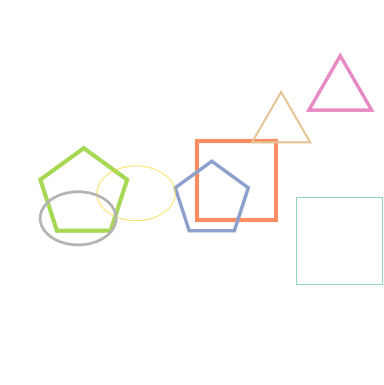[{"shape": "square", "thickness": 0.5, "radius": 0.56, "center": [0.88, 0.375]}, {"shape": "square", "thickness": 3, "radius": 0.51, "center": [0.614, 0.531]}, {"shape": "pentagon", "thickness": 2.5, "radius": 0.5, "center": [0.55, 0.481]}, {"shape": "triangle", "thickness": 2.5, "radius": 0.47, "center": [0.884, 0.761]}, {"shape": "pentagon", "thickness": 3, "radius": 0.59, "center": [0.218, 0.497]}, {"shape": "oval", "thickness": 0.5, "radius": 0.51, "center": [0.353, 0.498]}, {"shape": "triangle", "thickness": 1.5, "radius": 0.44, "center": [0.73, 0.674]}, {"shape": "oval", "thickness": 2, "radius": 0.49, "center": [0.203, 0.433]}]